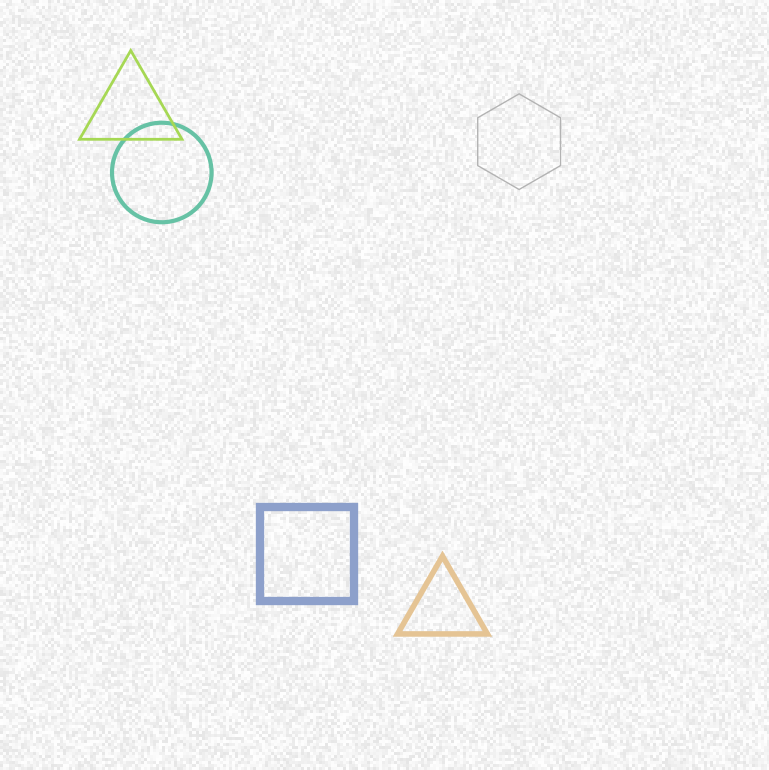[{"shape": "circle", "thickness": 1.5, "radius": 0.32, "center": [0.21, 0.776]}, {"shape": "square", "thickness": 3, "radius": 0.31, "center": [0.399, 0.28]}, {"shape": "triangle", "thickness": 1, "radius": 0.38, "center": [0.17, 0.858]}, {"shape": "triangle", "thickness": 2, "radius": 0.34, "center": [0.575, 0.21]}, {"shape": "hexagon", "thickness": 0.5, "radius": 0.31, "center": [0.674, 0.816]}]